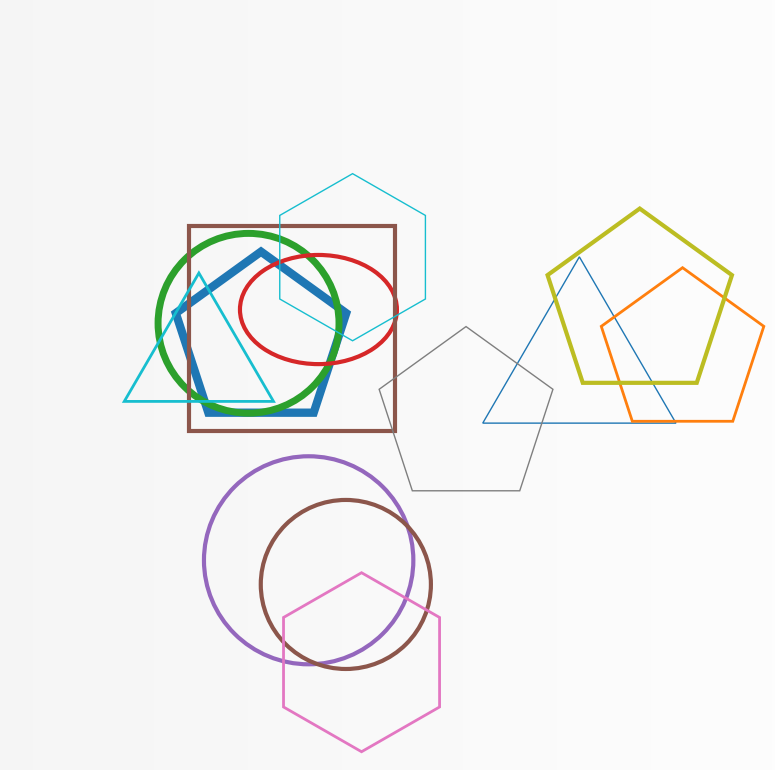[{"shape": "pentagon", "thickness": 3, "radius": 0.58, "center": [0.337, 0.558]}, {"shape": "triangle", "thickness": 0.5, "radius": 0.72, "center": [0.748, 0.522]}, {"shape": "pentagon", "thickness": 1, "radius": 0.55, "center": [0.881, 0.542]}, {"shape": "circle", "thickness": 2.5, "radius": 0.58, "center": [0.321, 0.58]}, {"shape": "oval", "thickness": 1.5, "radius": 0.51, "center": [0.411, 0.598]}, {"shape": "circle", "thickness": 1.5, "radius": 0.68, "center": [0.398, 0.272]}, {"shape": "circle", "thickness": 1.5, "radius": 0.55, "center": [0.446, 0.241]}, {"shape": "square", "thickness": 1.5, "radius": 0.66, "center": [0.376, 0.573]}, {"shape": "hexagon", "thickness": 1, "radius": 0.58, "center": [0.467, 0.14]}, {"shape": "pentagon", "thickness": 0.5, "radius": 0.59, "center": [0.601, 0.458]}, {"shape": "pentagon", "thickness": 1.5, "radius": 0.63, "center": [0.825, 0.604]}, {"shape": "triangle", "thickness": 1, "radius": 0.56, "center": [0.257, 0.534]}, {"shape": "hexagon", "thickness": 0.5, "radius": 0.54, "center": [0.455, 0.666]}]